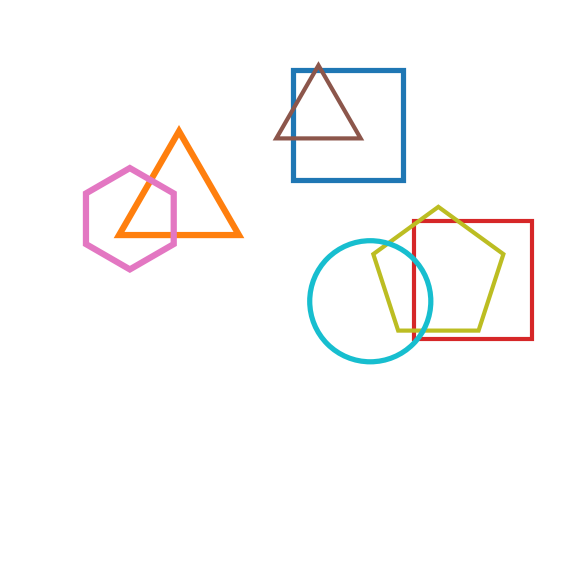[{"shape": "square", "thickness": 2.5, "radius": 0.48, "center": [0.603, 0.782]}, {"shape": "triangle", "thickness": 3, "radius": 0.6, "center": [0.31, 0.652]}, {"shape": "square", "thickness": 2, "radius": 0.51, "center": [0.819, 0.515]}, {"shape": "triangle", "thickness": 2, "radius": 0.42, "center": [0.551, 0.802]}, {"shape": "hexagon", "thickness": 3, "radius": 0.44, "center": [0.225, 0.62]}, {"shape": "pentagon", "thickness": 2, "radius": 0.59, "center": [0.759, 0.522]}, {"shape": "circle", "thickness": 2.5, "radius": 0.52, "center": [0.641, 0.477]}]